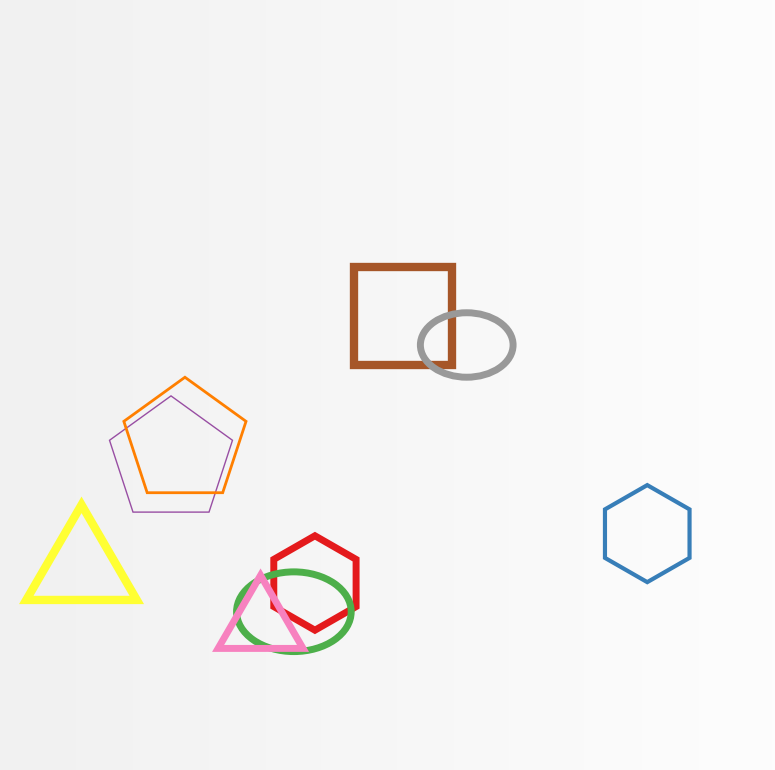[{"shape": "hexagon", "thickness": 2.5, "radius": 0.31, "center": [0.406, 0.243]}, {"shape": "hexagon", "thickness": 1.5, "radius": 0.32, "center": [0.835, 0.307]}, {"shape": "oval", "thickness": 2.5, "radius": 0.37, "center": [0.379, 0.206]}, {"shape": "pentagon", "thickness": 0.5, "radius": 0.42, "center": [0.221, 0.402]}, {"shape": "pentagon", "thickness": 1, "radius": 0.41, "center": [0.239, 0.427]}, {"shape": "triangle", "thickness": 3, "radius": 0.41, "center": [0.105, 0.262]}, {"shape": "square", "thickness": 3, "radius": 0.32, "center": [0.52, 0.59]}, {"shape": "triangle", "thickness": 2.5, "radius": 0.32, "center": [0.336, 0.19]}, {"shape": "oval", "thickness": 2.5, "radius": 0.3, "center": [0.602, 0.552]}]